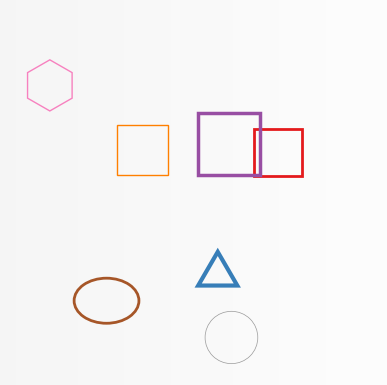[{"shape": "square", "thickness": 2, "radius": 0.31, "center": [0.717, 0.604]}, {"shape": "triangle", "thickness": 3, "radius": 0.29, "center": [0.562, 0.287]}, {"shape": "square", "thickness": 2.5, "radius": 0.4, "center": [0.59, 0.625]}, {"shape": "square", "thickness": 1, "radius": 0.33, "center": [0.367, 0.61]}, {"shape": "oval", "thickness": 2, "radius": 0.42, "center": [0.275, 0.219]}, {"shape": "hexagon", "thickness": 1, "radius": 0.33, "center": [0.129, 0.778]}, {"shape": "circle", "thickness": 0.5, "radius": 0.34, "center": [0.597, 0.123]}]